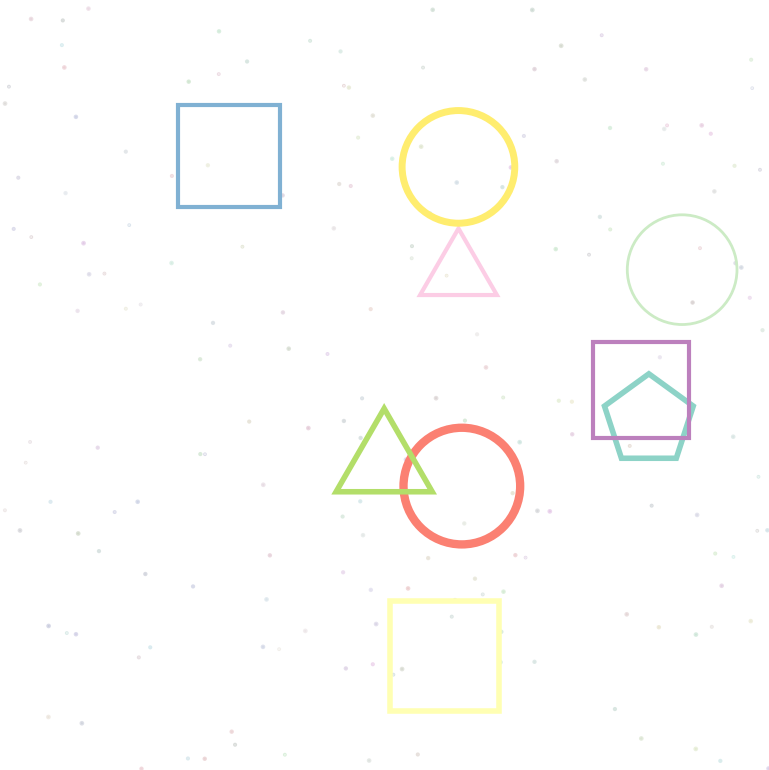[{"shape": "pentagon", "thickness": 2, "radius": 0.3, "center": [0.843, 0.454]}, {"shape": "square", "thickness": 2, "radius": 0.36, "center": [0.577, 0.148]}, {"shape": "circle", "thickness": 3, "radius": 0.38, "center": [0.6, 0.369]}, {"shape": "square", "thickness": 1.5, "radius": 0.33, "center": [0.297, 0.797]}, {"shape": "triangle", "thickness": 2, "radius": 0.36, "center": [0.499, 0.397]}, {"shape": "triangle", "thickness": 1.5, "radius": 0.29, "center": [0.595, 0.646]}, {"shape": "square", "thickness": 1.5, "radius": 0.31, "center": [0.832, 0.493]}, {"shape": "circle", "thickness": 1, "radius": 0.36, "center": [0.886, 0.65]}, {"shape": "circle", "thickness": 2.5, "radius": 0.37, "center": [0.595, 0.783]}]